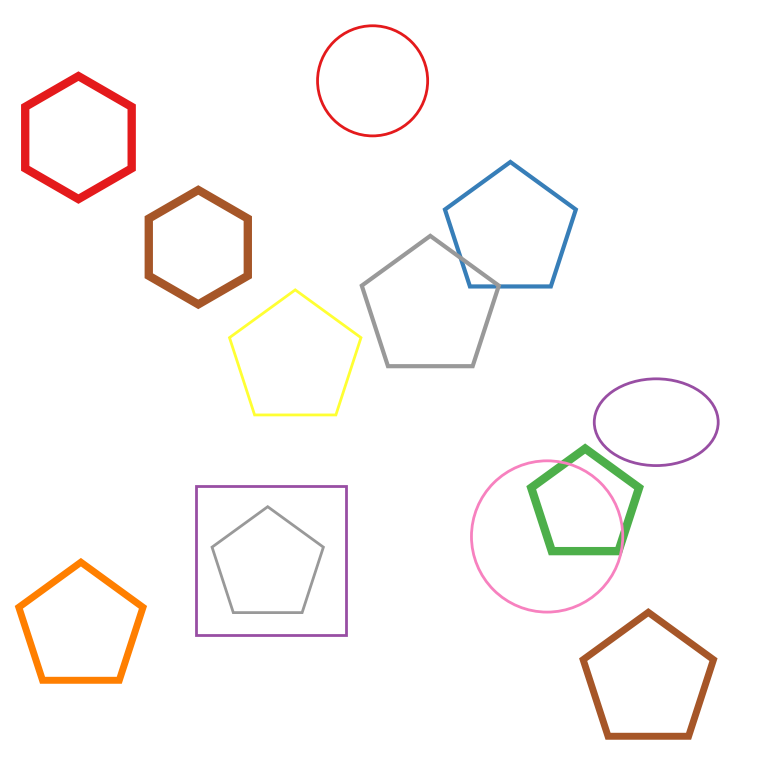[{"shape": "circle", "thickness": 1, "radius": 0.36, "center": [0.484, 0.895]}, {"shape": "hexagon", "thickness": 3, "radius": 0.4, "center": [0.102, 0.821]}, {"shape": "pentagon", "thickness": 1.5, "radius": 0.45, "center": [0.663, 0.7]}, {"shape": "pentagon", "thickness": 3, "radius": 0.37, "center": [0.76, 0.344]}, {"shape": "oval", "thickness": 1, "radius": 0.4, "center": [0.852, 0.452]}, {"shape": "square", "thickness": 1, "radius": 0.49, "center": [0.352, 0.272]}, {"shape": "pentagon", "thickness": 2.5, "radius": 0.42, "center": [0.105, 0.185]}, {"shape": "pentagon", "thickness": 1, "radius": 0.45, "center": [0.383, 0.534]}, {"shape": "pentagon", "thickness": 2.5, "radius": 0.44, "center": [0.842, 0.116]}, {"shape": "hexagon", "thickness": 3, "radius": 0.37, "center": [0.258, 0.679]}, {"shape": "circle", "thickness": 1, "radius": 0.49, "center": [0.711, 0.303]}, {"shape": "pentagon", "thickness": 1, "radius": 0.38, "center": [0.348, 0.266]}, {"shape": "pentagon", "thickness": 1.5, "radius": 0.47, "center": [0.559, 0.6]}]